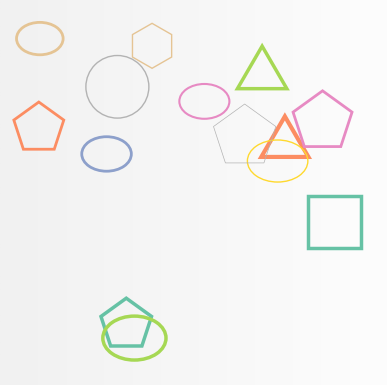[{"shape": "square", "thickness": 2.5, "radius": 0.34, "center": [0.864, 0.423]}, {"shape": "pentagon", "thickness": 2.5, "radius": 0.34, "center": [0.326, 0.157]}, {"shape": "pentagon", "thickness": 2, "radius": 0.34, "center": [0.1, 0.667]}, {"shape": "triangle", "thickness": 3, "radius": 0.35, "center": [0.735, 0.627]}, {"shape": "oval", "thickness": 2, "radius": 0.32, "center": [0.275, 0.6]}, {"shape": "oval", "thickness": 1.5, "radius": 0.32, "center": [0.527, 0.737]}, {"shape": "pentagon", "thickness": 2, "radius": 0.4, "center": [0.832, 0.684]}, {"shape": "triangle", "thickness": 2.5, "radius": 0.37, "center": [0.676, 0.806]}, {"shape": "oval", "thickness": 2.5, "radius": 0.41, "center": [0.347, 0.122]}, {"shape": "oval", "thickness": 1, "radius": 0.39, "center": [0.716, 0.582]}, {"shape": "oval", "thickness": 2, "radius": 0.3, "center": [0.103, 0.9]}, {"shape": "hexagon", "thickness": 1, "radius": 0.29, "center": [0.392, 0.881]}, {"shape": "pentagon", "thickness": 0.5, "radius": 0.42, "center": [0.631, 0.645]}, {"shape": "circle", "thickness": 1, "radius": 0.41, "center": [0.303, 0.775]}]